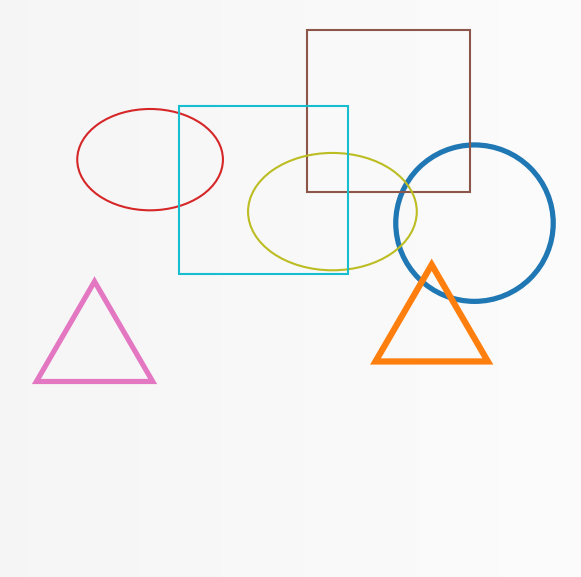[{"shape": "circle", "thickness": 2.5, "radius": 0.68, "center": [0.816, 0.613]}, {"shape": "triangle", "thickness": 3, "radius": 0.56, "center": [0.743, 0.429]}, {"shape": "oval", "thickness": 1, "radius": 0.63, "center": [0.258, 0.723]}, {"shape": "square", "thickness": 1, "radius": 0.7, "center": [0.668, 0.806]}, {"shape": "triangle", "thickness": 2.5, "radius": 0.58, "center": [0.163, 0.396]}, {"shape": "oval", "thickness": 1, "radius": 0.73, "center": [0.572, 0.633]}, {"shape": "square", "thickness": 1, "radius": 0.73, "center": [0.453, 0.669]}]